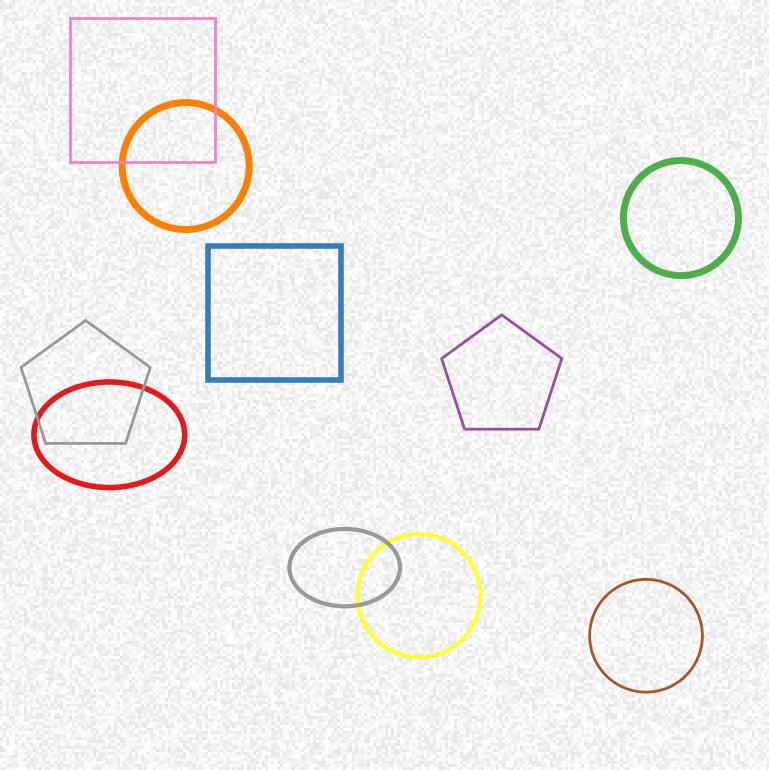[{"shape": "oval", "thickness": 2, "radius": 0.49, "center": [0.142, 0.435]}, {"shape": "square", "thickness": 2, "radius": 0.43, "center": [0.356, 0.593]}, {"shape": "circle", "thickness": 2.5, "radius": 0.37, "center": [0.884, 0.717]}, {"shape": "pentagon", "thickness": 1, "radius": 0.41, "center": [0.652, 0.509]}, {"shape": "circle", "thickness": 2.5, "radius": 0.41, "center": [0.241, 0.784]}, {"shape": "circle", "thickness": 1.5, "radius": 0.4, "center": [0.544, 0.226]}, {"shape": "circle", "thickness": 1, "radius": 0.37, "center": [0.839, 0.174]}, {"shape": "square", "thickness": 1, "radius": 0.47, "center": [0.185, 0.883]}, {"shape": "pentagon", "thickness": 1, "radius": 0.44, "center": [0.111, 0.496]}, {"shape": "oval", "thickness": 1.5, "radius": 0.36, "center": [0.448, 0.263]}]